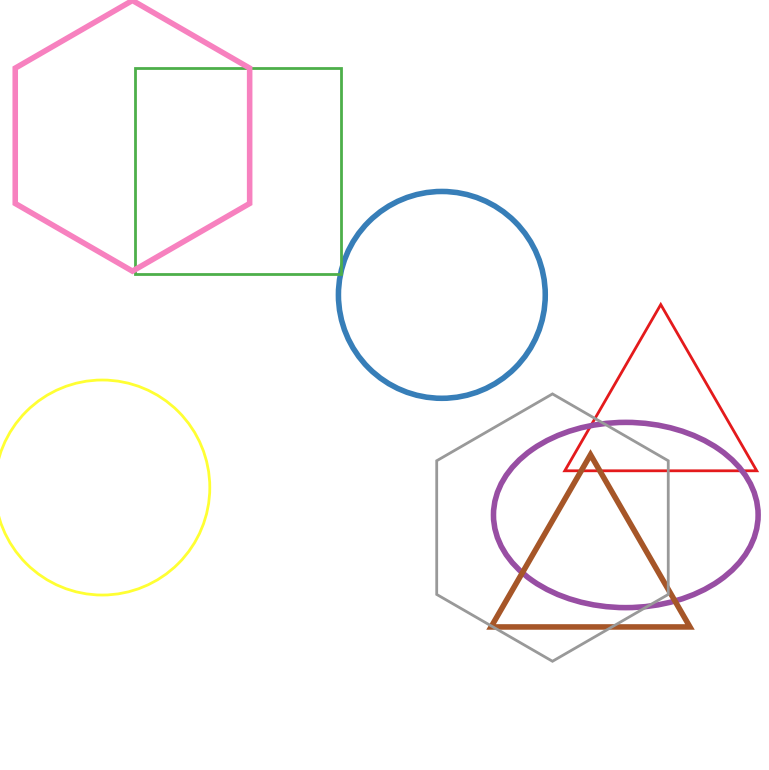[{"shape": "triangle", "thickness": 1, "radius": 0.72, "center": [0.858, 0.461]}, {"shape": "circle", "thickness": 2, "radius": 0.67, "center": [0.574, 0.617]}, {"shape": "square", "thickness": 1, "radius": 0.67, "center": [0.309, 0.778]}, {"shape": "oval", "thickness": 2, "radius": 0.86, "center": [0.813, 0.331]}, {"shape": "circle", "thickness": 1, "radius": 0.7, "center": [0.133, 0.367]}, {"shape": "triangle", "thickness": 2, "radius": 0.75, "center": [0.767, 0.26]}, {"shape": "hexagon", "thickness": 2, "radius": 0.88, "center": [0.172, 0.824]}, {"shape": "hexagon", "thickness": 1, "radius": 0.87, "center": [0.718, 0.315]}]